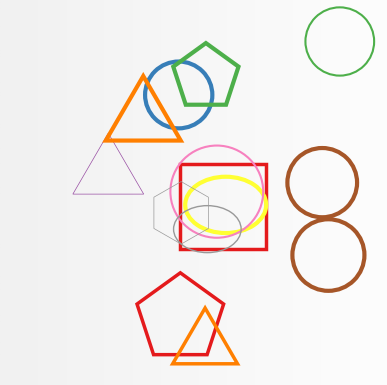[{"shape": "pentagon", "thickness": 2.5, "radius": 0.59, "center": [0.465, 0.174]}, {"shape": "square", "thickness": 2.5, "radius": 0.56, "center": [0.576, 0.463]}, {"shape": "circle", "thickness": 3, "radius": 0.43, "center": [0.461, 0.753]}, {"shape": "circle", "thickness": 1.5, "radius": 0.44, "center": [0.877, 0.892]}, {"shape": "pentagon", "thickness": 3, "radius": 0.44, "center": [0.531, 0.8]}, {"shape": "triangle", "thickness": 0.5, "radius": 0.53, "center": [0.279, 0.549]}, {"shape": "triangle", "thickness": 2.5, "radius": 0.48, "center": [0.529, 0.103]}, {"shape": "triangle", "thickness": 3, "radius": 0.56, "center": [0.37, 0.691]}, {"shape": "oval", "thickness": 3, "radius": 0.52, "center": [0.582, 0.468]}, {"shape": "circle", "thickness": 3, "radius": 0.45, "center": [0.832, 0.526]}, {"shape": "circle", "thickness": 3, "radius": 0.46, "center": [0.848, 0.338]}, {"shape": "circle", "thickness": 1.5, "radius": 0.6, "center": [0.559, 0.502]}, {"shape": "hexagon", "thickness": 0.5, "radius": 0.41, "center": [0.467, 0.447]}, {"shape": "oval", "thickness": 1, "radius": 0.44, "center": [0.535, 0.405]}]